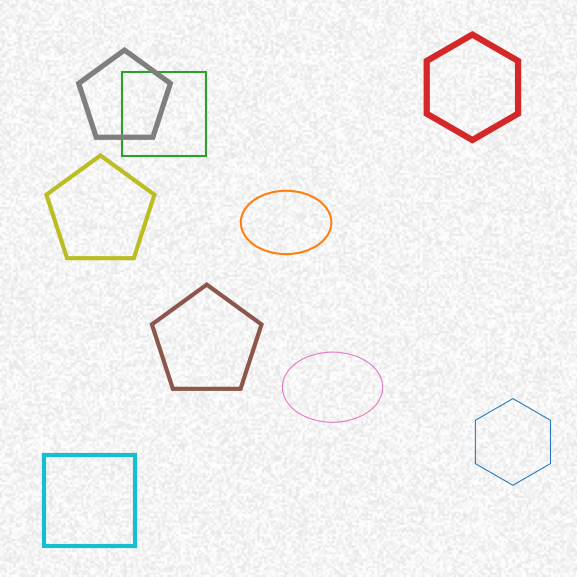[{"shape": "hexagon", "thickness": 0.5, "radius": 0.38, "center": [0.888, 0.234]}, {"shape": "oval", "thickness": 1, "radius": 0.39, "center": [0.495, 0.614]}, {"shape": "square", "thickness": 1, "radius": 0.37, "center": [0.283, 0.801]}, {"shape": "hexagon", "thickness": 3, "radius": 0.46, "center": [0.818, 0.848]}, {"shape": "pentagon", "thickness": 2, "radius": 0.5, "center": [0.358, 0.407]}, {"shape": "oval", "thickness": 0.5, "radius": 0.43, "center": [0.576, 0.329]}, {"shape": "pentagon", "thickness": 2.5, "radius": 0.42, "center": [0.216, 0.829]}, {"shape": "pentagon", "thickness": 2, "radius": 0.49, "center": [0.174, 0.632]}, {"shape": "square", "thickness": 2, "radius": 0.4, "center": [0.155, 0.132]}]